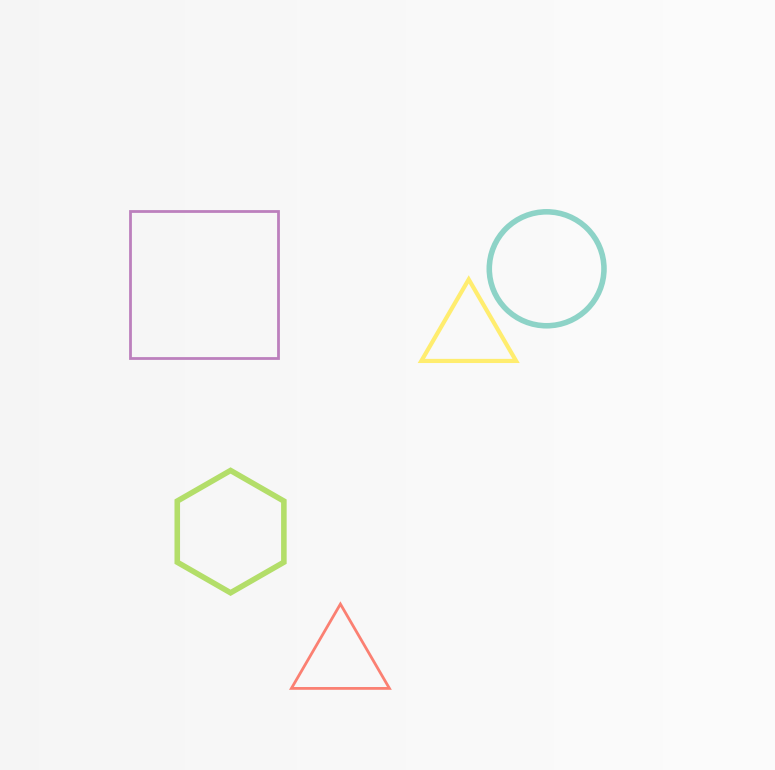[{"shape": "circle", "thickness": 2, "radius": 0.37, "center": [0.705, 0.651]}, {"shape": "triangle", "thickness": 1, "radius": 0.37, "center": [0.439, 0.142]}, {"shape": "hexagon", "thickness": 2, "radius": 0.4, "center": [0.298, 0.31]}, {"shape": "square", "thickness": 1, "radius": 0.48, "center": [0.264, 0.631]}, {"shape": "triangle", "thickness": 1.5, "radius": 0.35, "center": [0.605, 0.567]}]